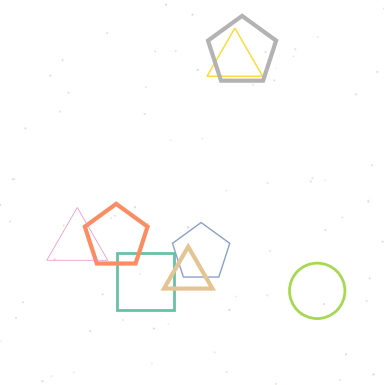[{"shape": "square", "thickness": 2, "radius": 0.37, "center": [0.378, 0.269]}, {"shape": "pentagon", "thickness": 3, "radius": 0.43, "center": [0.302, 0.385]}, {"shape": "pentagon", "thickness": 1, "radius": 0.39, "center": [0.522, 0.344]}, {"shape": "triangle", "thickness": 0.5, "radius": 0.46, "center": [0.201, 0.37]}, {"shape": "circle", "thickness": 2, "radius": 0.36, "center": [0.824, 0.245]}, {"shape": "triangle", "thickness": 1, "radius": 0.42, "center": [0.61, 0.844]}, {"shape": "triangle", "thickness": 3, "radius": 0.36, "center": [0.489, 0.287]}, {"shape": "pentagon", "thickness": 3, "radius": 0.47, "center": [0.629, 0.866]}]